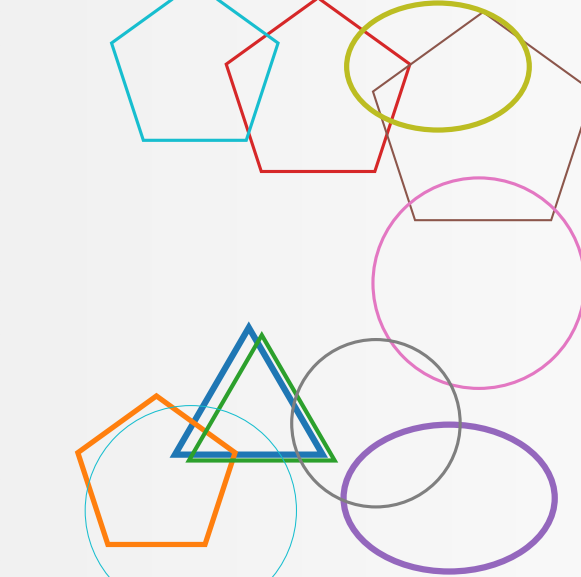[{"shape": "triangle", "thickness": 3, "radius": 0.73, "center": [0.428, 0.285]}, {"shape": "pentagon", "thickness": 2.5, "radius": 0.71, "center": [0.269, 0.171]}, {"shape": "triangle", "thickness": 2, "radius": 0.72, "center": [0.45, 0.274]}, {"shape": "pentagon", "thickness": 1.5, "radius": 0.83, "center": [0.547, 0.837]}, {"shape": "oval", "thickness": 3, "radius": 0.91, "center": [0.773, 0.137]}, {"shape": "pentagon", "thickness": 1, "radius": 1.0, "center": [0.831, 0.779]}, {"shape": "circle", "thickness": 1.5, "radius": 0.91, "center": [0.824, 0.509]}, {"shape": "circle", "thickness": 1.5, "radius": 0.72, "center": [0.647, 0.266]}, {"shape": "oval", "thickness": 2.5, "radius": 0.79, "center": [0.753, 0.884]}, {"shape": "circle", "thickness": 0.5, "radius": 0.91, "center": [0.328, 0.115]}, {"shape": "pentagon", "thickness": 1.5, "radius": 0.75, "center": [0.335, 0.878]}]